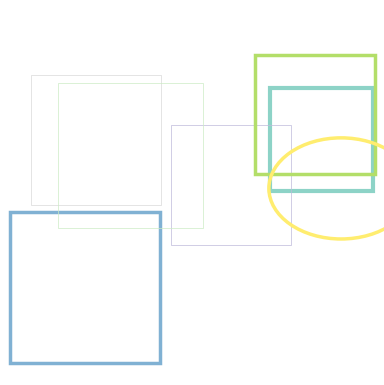[{"shape": "square", "thickness": 3, "radius": 0.67, "center": [0.835, 0.638]}, {"shape": "square", "thickness": 0.5, "radius": 0.78, "center": [0.6, 0.519]}, {"shape": "square", "thickness": 2.5, "radius": 0.98, "center": [0.221, 0.253]}, {"shape": "square", "thickness": 2.5, "radius": 0.78, "center": [0.818, 0.703]}, {"shape": "square", "thickness": 0.5, "radius": 0.84, "center": [0.25, 0.636]}, {"shape": "square", "thickness": 0.5, "radius": 0.94, "center": [0.34, 0.596]}, {"shape": "oval", "thickness": 2.5, "radius": 0.94, "center": [0.886, 0.511]}]